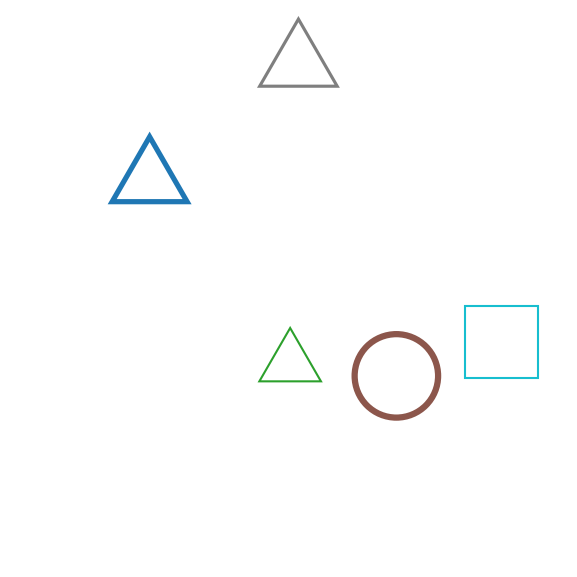[{"shape": "triangle", "thickness": 2.5, "radius": 0.37, "center": [0.259, 0.687]}, {"shape": "triangle", "thickness": 1, "radius": 0.31, "center": [0.502, 0.37]}, {"shape": "circle", "thickness": 3, "radius": 0.36, "center": [0.686, 0.348]}, {"shape": "triangle", "thickness": 1.5, "radius": 0.39, "center": [0.517, 0.889]}, {"shape": "square", "thickness": 1, "radius": 0.31, "center": [0.869, 0.407]}]